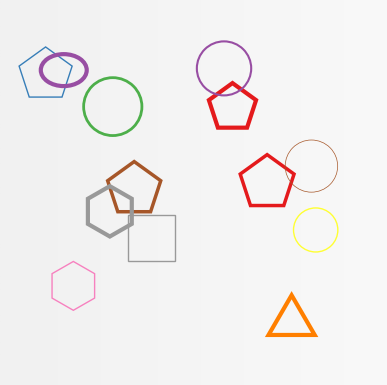[{"shape": "pentagon", "thickness": 3, "radius": 0.32, "center": [0.6, 0.72]}, {"shape": "pentagon", "thickness": 2.5, "radius": 0.37, "center": [0.689, 0.525]}, {"shape": "pentagon", "thickness": 1, "radius": 0.36, "center": [0.118, 0.806]}, {"shape": "circle", "thickness": 2, "radius": 0.38, "center": [0.291, 0.723]}, {"shape": "circle", "thickness": 1.5, "radius": 0.35, "center": [0.578, 0.822]}, {"shape": "oval", "thickness": 3, "radius": 0.3, "center": [0.165, 0.818]}, {"shape": "triangle", "thickness": 3, "radius": 0.34, "center": [0.753, 0.164]}, {"shape": "circle", "thickness": 1, "radius": 0.29, "center": [0.815, 0.403]}, {"shape": "circle", "thickness": 0.5, "radius": 0.34, "center": [0.804, 0.569]}, {"shape": "pentagon", "thickness": 2.5, "radius": 0.36, "center": [0.346, 0.508]}, {"shape": "hexagon", "thickness": 1, "radius": 0.32, "center": [0.189, 0.257]}, {"shape": "hexagon", "thickness": 3, "radius": 0.33, "center": [0.283, 0.451]}, {"shape": "square", "thickness": 1, "radius": 0.3, "center": [0.391, 0.382]}]